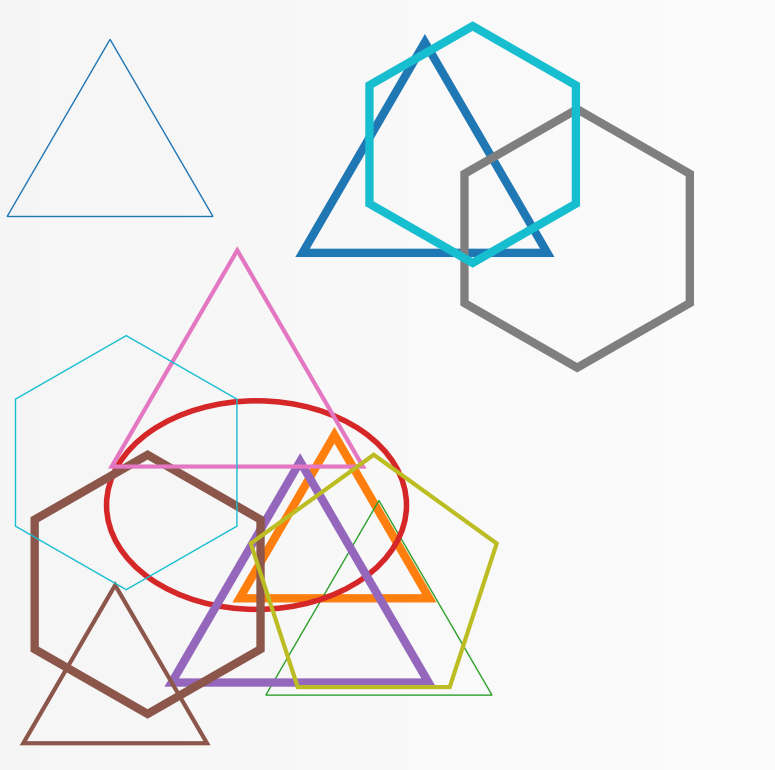[{"shape": "triangle", "thickness": 0.5, "radius": 0.77, "center": [0.142, 0.796]}, {"shape": "triangle", "thickness": 3, "radius": 0.91, "center": [0.548, 0.763]}, {"shape": "triangle", "thickness": 3, "radius": 0.71, "center": [0.432, 0.294]}, {"shape": "triangle", "thickness": 0.5, "radius": 0.84, "center": [0.489, 0.181]}, {"shape": "oval", "thickness": 2, "radius": 0.97, "center": [0.331, 0.344]}, {"shape": "triangle", "thickness": 3, "radius": 0.96, "center": [0.387, 0.209]}, {"shape": "hexagon", "thickness": 3, "radius": 0.84, "center": [0.19, 0.241]}, {"shape": "triangle", "thickness": 1.5, "radius": 0.68, "center": [0.149, 0.103]}, {"shape": "triangle", "thickness": 1.5, "radius": 0.94, "center": [0.306, 0.488]}, {"shape": "hexagon", "thickness": 3, "radius": 0.84, "center": [0.745, 0.69]}, {"shape": "pentagon", "thickness": 1.5, "radius": 0.83, "center": [0.482, 0.243]}, {"shape": "hexagon", "thickness": 0.5, "radius": 0.82, "center": [0.163, 0.399]}, {"shape": "hexagon", "thickness": 3, "radius": 0.77, "center": [0.61, 0.812]}]